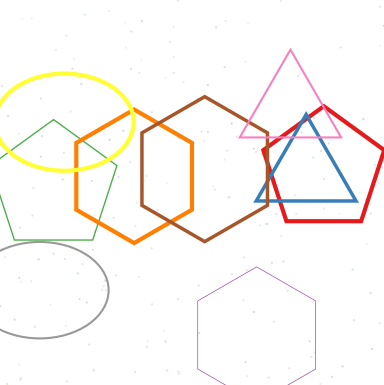[{"shape": "pentagon", "thickness": 3, "radius": 0.83, "center": [0.841, 0.559]}, {"shape": "triangle", "thickness": 2.5, "radius": 0.75, "center": [0.795, 0.553]}, {"shape": "pentagon", "thickness": 1, "radius": 0.87, "center": [0.139, 0.516]}, {"shape": "hexagon", "thickness": 0.5, "radius": 0.88, "center": [0.667, 0.13]}, {"shape": "hexagon", "thickness": 3, "radius": 0.87, "center": [0.348, 0.542]}, {"shape": "oval", "thickness": 3, "radius": 0.9, "center": [0.167, 0.683]}, {"shape": "hexagon", "thickness": 2.5, "radius": 0.94, "center": [0.532, 0.561]}, {"shape": "triangle", "thickness": 1.5, "radius": 0.76, "center": [0.754, 0.719]}, {"shape": "oval", "thickness": 1.5, "radius": 0.89, "center": [0.103, 0.246]}]